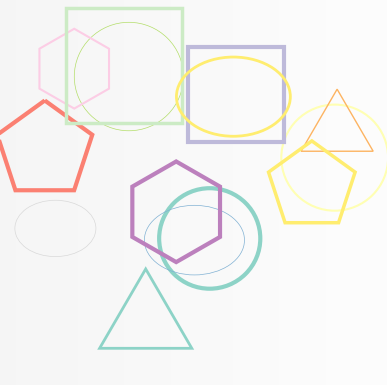[{"shape": "triangle", "thickness": 2, "radius": 0.69, "center": [0.376, 0.164]}, {"shape": "circle", "thickness": 3, "radius": 0.65, "center": [0.541, 0.381]}, {"shape": "circle", "thickness": 1.5, "radius": 0.69, "center": [0.864, 0.591]}, {"shape": "square", "thickness": 3, "radius": 0.62, "center": [0.608, 0.755]}, {"shape": "pentagon", "thickness": 3, "radius": 0.64, "center": [0.116, 0.61]}, {"shape": "oval", "thickness": 0.5, "radius": 0.65, "center": [0.502, 0.376]}, {"shape": "triangle", "thickness": 1, "radius": 0.54, "center": [0.87, 0.661]}, {"shape": "circle", "thickness": 0.5, "radius": 0.7, "center": [0.333, 0.801]}, {"shape": "hexagon", "thickness": 1.5, "radius": 0.52, "center": [0.192, 0.822]}, {"shape": "oval", "thickness": 0.5, "radius": 0.52, "center": [0.143, 0.407]}, {"shape": "hexagon", "thickness": 3, "radius": 0.65, "center": [0.455, 0.45]}, {"shape": "square", "thickness": 2.5, "radius": 0.75, "center": [0.32, 0.831]}, {"shape": "oval", "thickness": 2, "radius": 0.73, "center": [0.602, 0.749]}, {"shape": "pentagon", "thickness": 2.5, "radius": 0.59, "center": [0.805, 0.517]}]